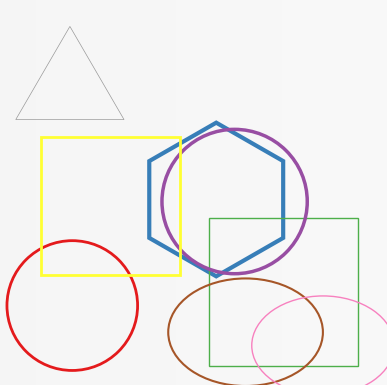[{"shape": "circle", "thickness": 2, "radius": 0.84, "center": [0.187, 0.206]}, {"shape": "hexagon", "thickness": 3, "radius": 1.0, "center": [0.558, 0.482]}, {"shape": "square", "thickness": 1, "radius": 0.96, "center": [0.731, 0.24]}, {"shape": "circle", "thickness": 2.5, "radius": 0.94, "center": [0.605, 0.477]}, {"shape": "square", "thickness": 2, "radius": 0.9, "center": [0.284, 0.466]}, {"shape": "oval", "thickness": 1.5, "radius": 1.0, "center": [0.634, 0.137]}, {"shape": "oval", "thickness": 1, "radius": 0.92, "center": [0.834, 0.103]}, {"shape": "triangle", "thickness": 0.5, "radius": 0.81, "center": [0.18, 0.77]}]